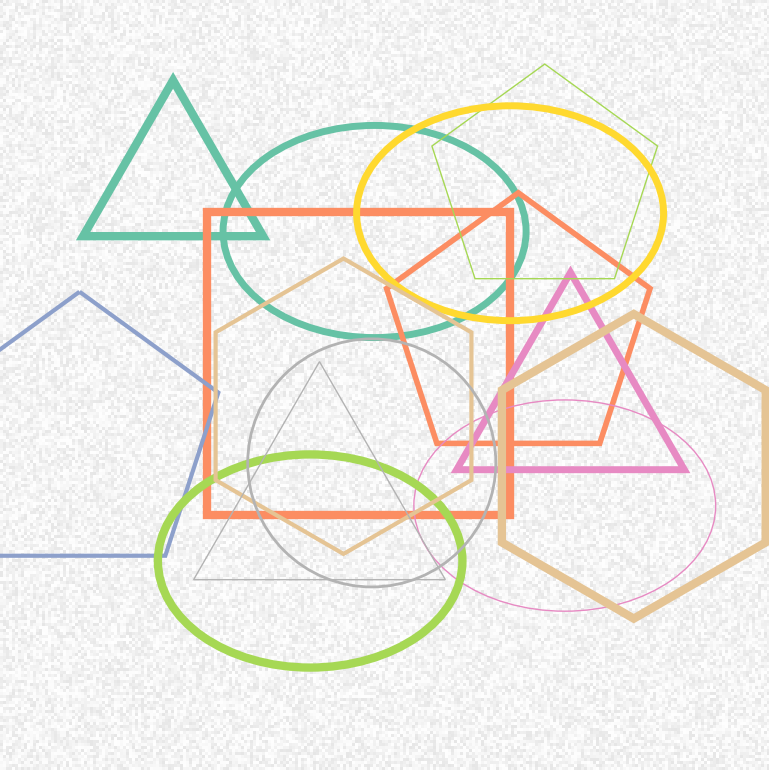[{"shape": "oval", "thickness": 2.5, "radius": 0.98, "center": [0.486, 0.699]}, {"shape": "triangle", "thickness": 3, "radius": 0.67, "center": [0.225, 0.761]}, {"shape": "pentagon", "thickness": 2, "radius": 0.9, "center": [0.673, 0.57]}, {"shape": "square", "thickness": 3, "radius": 0.99, "center": [0.466, 0.528]}, {"shape": "pentagon", "thickness": 1.5, "radius": 0.95, "center": [0.103, 0.432]}, {"shape": "triangle", "thickness": 2.5, "radius": 0.85, "center": [0.741, 0.475]}, {"shape": "oval", "thickness": 0.5, "radius": 0.98, "center": [0.733, 0.343]}, {"shape": "pentagon", "thickness": 0.5, "radius": 0.77, "center": [0.707, 0.763]}, {"shape": "oval", "thickness": 3, "radius": 0.99, "center": [0.403, 0.271]}, {"shape": "oval", "thickness": 2.5, "radius": 1.0, "center": [0.662, 0.723]}, {"shape": "hexagon", "thickness": 3, "radius": 0.99, "center": [0.823, 0.394]}, {"shape": "hexagon", "thickness": 1.5, "radius": 0.96, "center": [0.446, 0.472]}, {"shape": "triangle", "thickness": 0.5, "radius": 0.94, "center": [0.415, 0.342]}, {"shape": "circle", "thickness": 1, "radius": 0.81, "center": [0.483, 0.399]}]